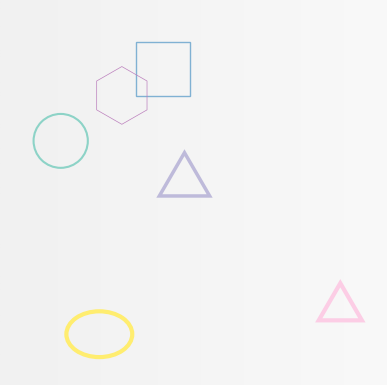[{"shape": "circle", "thickness": 1.5, "radius": 0.35, "center": [0.157, 0.634]}, {"shape": "triangle", "thickness": 2.5, "radius": 0.37, "center": [0.476, 0.528]}, {"shape": "square", "thickness": 1, "radius": 0.35, "center": [0.421, 0.821]}, {"shape": "triangle", "thickness": 3, "radius": 0.32, "center": [0.878, 0.2]}, {"shape": "hexagon", "thickness": 0.5, "radius": 0.38, "center": [0.314, 0.752]}, {"shape": "oval", "thickness": 3, "radius": 0.42, "center": [0.256, 0.132]}]